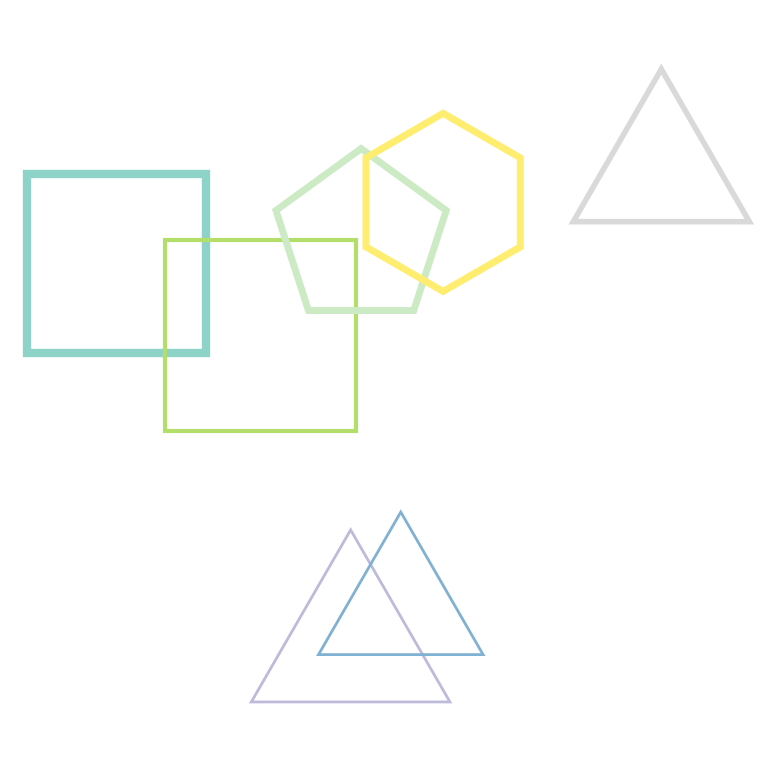[{"shape": "square", "thickness": 3, "radius": 0.58, "center": [0.151, 0.658]}, {"shape": "triangle", "thickness": 1, "radius": 0.74, "center": [0.455, 0.163]}, {"shape": "triangle", "thickness": 1, "radius": 0.62, "center": [0.521, 0.212]}, {"shape": "square", "thickness": 1.5, "radius": 0.62, "center": [0.338, 0.564]}, {"shape": "triangle", "thickness": 2, "radius": 0.66, "center": [0.859, 0.778]}, {"shape": "pentagon", "thickness": 2.5, "radius": 0.58, "center": [0.469, 0.691]}, {"shape": "hexagon", "thickness": 2.5, "radius": 0.58, "center": [0.575, 0.737]}]